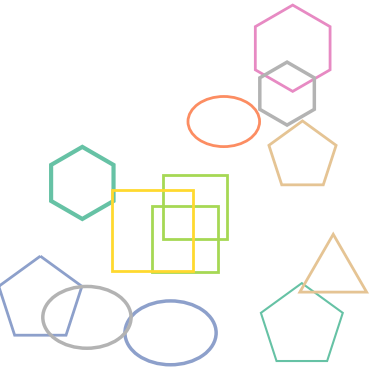[{"shape": "pentagon", "thickness": 1.5, "radius": 0.56, "center": [0.784, 0.153]}, {"shape": "hexagon", "thickness": 3, "radius": 0.47, "center": [0.214, 0.525]}, {"shape": "oval", "thickness": 2, "radius": 0.46, "center": [0.581, 0.684]}, {"shape": "pentagon", "thickness": 2, "radius": 0.57, "center": [0.105, 0.221]}, {"shape": "oval", "thickness": 2.5, "radius": 0.59, "center": [0.443, 0.135]}, {"shape": "hexagon", "thickness": 2, "radius": 0.56, "center": [0.76, 0.875]}, {"shape": "square", "thickness": 2, "radius": 0.43, "center": [0.481, 0.379]}, {"shape": "square", "thickness": 2, "radius": 0.42, "center": [0.506, 0.461]}, {"shape": "square", "thickness": 2, "radius": 0.52, "center": [0.396, 0.401]}, {"shape": "triangle", "thickness": 2, "radius": 0.5, "center": [0.866, 0.291]}, {"shape": "pentagon", "thickness": 2, "radius": 0.46, "center": [0.786, 0.594]}, {"shape": "hexagon", "thickness": 2.5, "radius": 0.41, "center": [0.746, 0.757]}, {"shape": "oval", "thickness": 2.5, "radius": 0.57, "center": [0.226, 0.176]}]